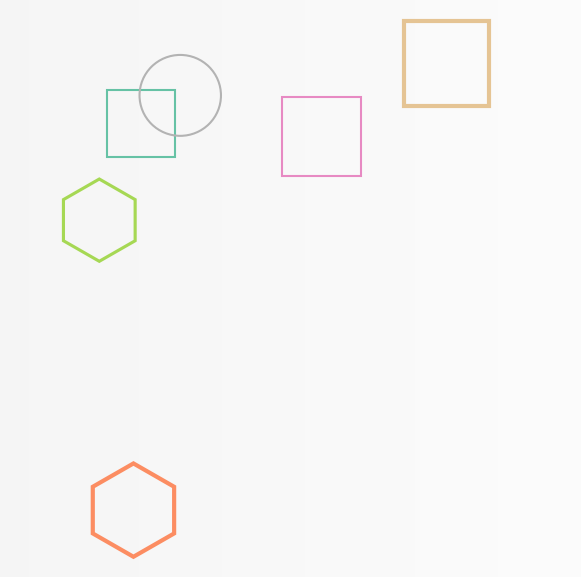[{"shape": "square", "thickness": 1, "radius": 0.29, "center": [0.242, 0.786]}, {"shape": "hexagon", "thickness": 2, "radius": 0.4, "center": [0.23, 0.116]}, {"shape": "square", "thickness": 1, "radius": 0.34, "center": [0.553, 0.763]}, {"shape": "hexagon", "thickness": 1.5, "radius": 0.36, "center": [0.171, 0.618]}, {"shape": "square", "thickness": 2, "radius": 0.37, "center": [0.768, 0.89]}, {"shape": "circle", "thickness": 1, "radius": 0.35, "center": [0.31, 0.834]}]